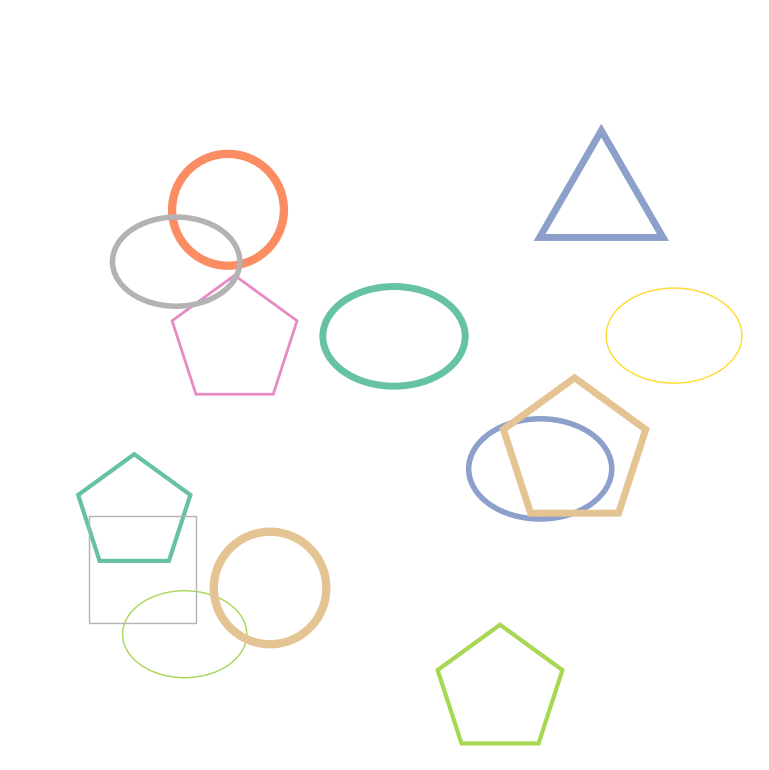[{"shape": "pentagon", "thickness": 1.5, "radius": 0.38, "center": [0.174, 0.334]}, {"shape": "oval", "thickness": 2.5, "radius": 0.46, "center": [0.512, 0.563]}, {"shape": "circle", "thickness": 3, "radius": 0.36, "center": [0.296, 0.728]}, {"shape": "oval", "thickness": 2, "radius": 0.46, "center": [0.702, 0.391]}, {"shape": "triangle", "thickness": 2.5, "radius": 0.46, "center": [0.781, 0.738]}, {"shape": "pentagon", "thickness": 1, "radius": 0.43, "center": [0.305, 0.557]}, {"shape": "pentagon", "thickness": 1.5, "radius": 0.43, "center": [0.649, 0.103]}, {"shape": "oval", "thickness": 0.5, "radius": 0.4, "center": [0.24, 0.176]}, {"shape": "oval", "thickness": 0.5, "radius": 0.44, "center": [0.875, 0.564]}, {"shape": "pentagon", "thickness": 2.5, "radius": 0.49, "center": [0.746, 0.412]}, {"shape": "circle", "thickness": 3, "radius": 0.37, "center": [0.351, 0.236]}, {"shape": "square", "thickness": 0.5, "radius": 0.35, "center": [0.185, 0.261]}, {"shape": "oval", "thickness": 2, "radius": 0.41, "center": [0.229, 0.66]}]